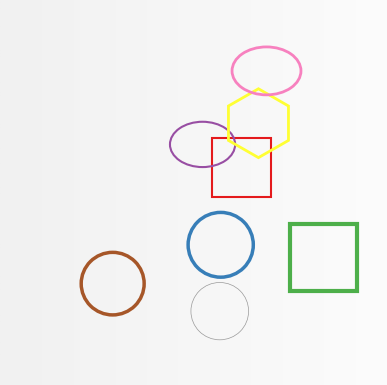[{"shape": "square", "thickness": 1.5, "radius": 0.38, "center": [0.624, 0.566]}, {"shape": "circle", "thickness": 2.5, "radius": 0.42, "center": [0.57, 0.364]}, {"shape": "square", "thickness": 3, "radius": 0.43, "center": [0.836, 0.332]}, {"shape": "oval", "thickness": 1.5, "radius": 0.42, "center": [0.523, 0.625]}, {"shape": "hexagon", "thickness": 2, "radius": 0.45, "center": [0.667, 0.68]}, {"shape": "circle", "thickness": 2.5, "radius": 0.41, "center": [0.291, 0.263]}, {"shape": "oval", "thickness": 2, "radius": 0.44, "center": [0.688, 0.816]}, {"shape": "circle", "thickness": 0.5, "radius": 0.37, "center": [0.567, 0.192]}]